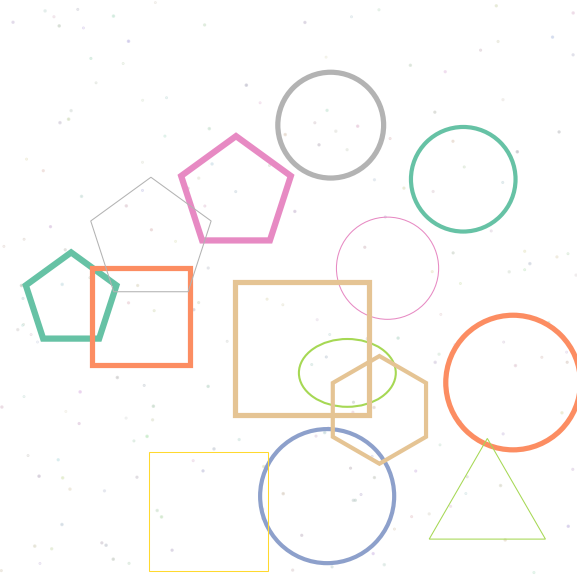[{"shape": "pentagon", "thickness": 3, "radius": 0.41, "center": [0.123, 0.48]}, {"shape": "circle", "thickness": 2, "radius": 0.45, "center": [0.802, 0.689]}, {"shape": "circle", "thickness": 2.5, "radius": 0.58, "center": [0.888, 0.337]}, {"shape": "square", "thickness": 2.5, "radius": 0.42, "center": [0.244, 0.451]}, {"shape": "circle", "thickness": 2, "radius": 0.58, "center": [0.566, 0.14]}, {"shape": "pentagon", "thickness": 3, "radius": 0.5, "center": [0.409, 0.664]}, {"shape": "circle", "thickness": 0.5, "radius": 0.44, "center": [0.671, 0.535]}, {"shape": "oval", "thickness": 1, "radius": 0.42, "center": [0.601, 0.353]}, {"shape": "triangle", "thickness": 0.5, "radius": 0.58, "center": [0.844, 0.124]}, {"shape": "square", "thickness": 0.5, "radius": 0.51, "center": [0.361, 0.113]}, {"shape": "hexagon", "thickness": 2, "radius": 0.47, "center": [0.657, 0.289]}, {"shape": "square", "thickness": 2.5, "radius": 0.58, "center": [0.523, 0.396]}, {"shape": "circle", "thickness": 2.5, "radius": 0.46, "center": [0.573, 0.782]}, {"shape": "pentagon", "thickness": 0.5, "radius": 0.55, "center": [0.261, 0.583]}]